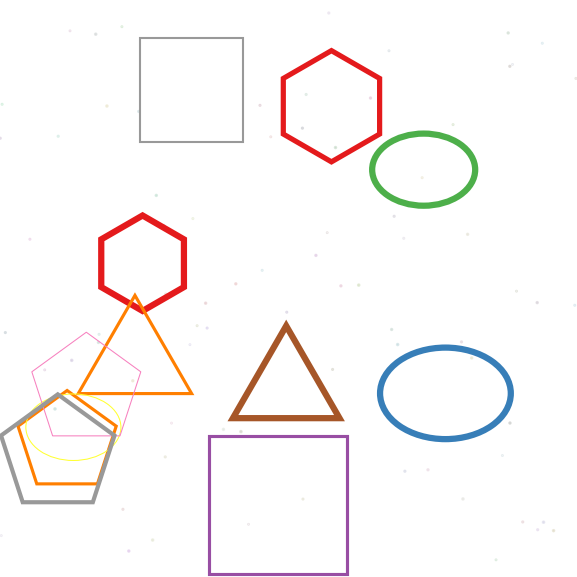[{"shape": "hexagon", "thickness": 3, "radius": 0.41, "center": [0.247, 0.543]}, {"shape": "hexagon", "thickness": 2.5, "radius": 0.48, "center": [0.574, 0.815]}, {"shape": "oval", "thickness": 3, "radius": 0.57, "center": [0.771, 0.318]}, {"shape": "oval", "thickness": 3, "radius": 0.45, "center": [0.734, 0.705]}, {"shape": "square", "thickness": 1.5, "radius": 0.6, "center": [0.481, 0.125]}, {"shape": "triangle", "thickness": 1.5, "radius": 0.57, "center": [0.234, 0.374]}, {"shape": "pentagon", "thickness": 1.5, "radius": 0.45, "center": [0.116, 0.234]}, {"shape": "oval", "thickness": 0.5, "radius": 0.41, "center": [0.127, 0.259]}, {"shape": "triangle", "thickness": 3, "radius": 0.53, "center": [0.496, 0.328]}, {"shape": "pentagon", "thickness": 0.5, "radius": 0.5, "center": [0.149, 0.325]}, {"shape": "pentagon", "thickness": 2, "radius": 0.52, "center": [0.1, 0.213]}, {"shape": "square", "thickness": 1, "radius": 0.45, "center": [0.332, 0.844]}]